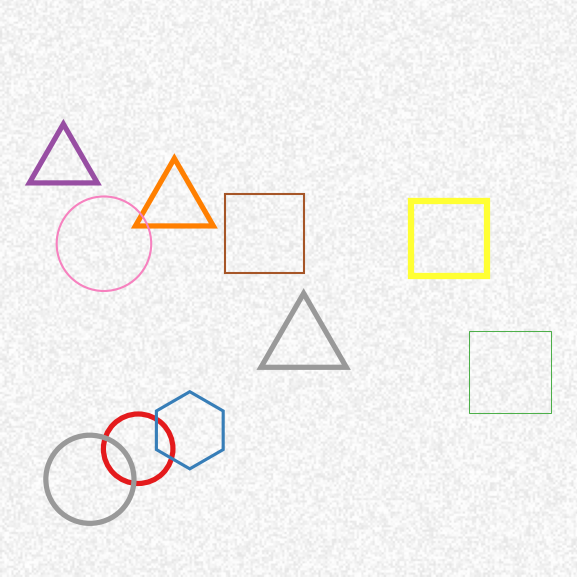[{"shape": "circle", "thickness": 2.5, "radius": 0.3, "center": [0.239, 0.222]}, {"shape": "hexagon", "thickness": 1.5, "radius": 0.33, "center": [0.329, 0.254]}, {"shape": "square", "thickness": 0.5, "radius": 0.35, "center": [0.884, 0.355]}, {"shape": "triangle", "thickness": 2.5, "radius": 0.34, "center": [0.11, 0.716]}, {"shape": "triangle", "thickness": 2.5, "radius": 0.39, "center": [0.302, 0.647]}, {"shape": "square", "thickness": 3, "radius": 0.33, "center": [0.778, 0.587]}, {"shape": "square", "thickness": 1, "radius": 0.34, "center": [0.458, 0.595]}, {"shape": "circle", "thickness": 1, "radius": 0.41, "center": [0.18, 0.577]}, {"shape": "triangle", "thickness": 2.5, "radius": 0.43, "center": [0.526, 0.406]}, {"shape": "circle", "thickness": 2.5, "radius": 0.38, "center": [0.156, 0.169]}]